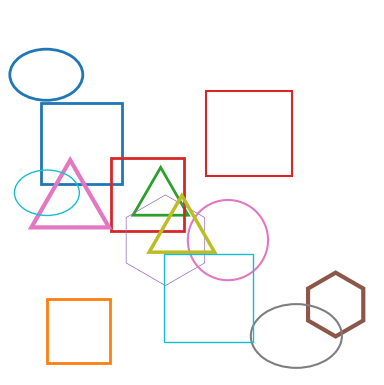[{"shape": "oval", "thickness": 2, "radius": 0.47, "center": [0.12, 0.806]}, {"shape": "square", "thickness": 2, "radius": 0.53, "center": [0.211, 0.626]}, {"shape": "square", "thickness": 2, "radius": 0.41, "center": [0.204, 0.14]}, {"shape": "triangle", "thickness": 2, "radius": 0.41, "center": [0.417, 0.482]}, {"shape": "square", "thickness": 2, "radius": 0.47, "center": [0.383, 0.494]}, {"shape": "square", "thickness": 1.5, "radius": 0.55, "center": [0.647, 0.654]}, {"shape": "hexagon", "thickness": 0.5, "radius": 0.59, "center": [0.43, 0.376]}, {"shape": "hexagon", "thickness": 3, "radius": 0.41, "center": [0.872, 0.209]}, {"shape": "circle", "thickness": 1.5, "radius": 0.52, "center": [0.592, 0.376]}, {"shape": "triangle", "thickness": 3, "radius": 0.58, "center": [0.182, 0.468]}, {"shape": "oval", "thickness": 1.5, "radius": 0.59, "center": [0.77, 0.127]}, {"shape": "triangle", "thickness": 2.5, "radius": 0.49, "center": [0.472, 0.394]}, {"shape": "oval", "thickness": 1, "radius": 0.42, "center": [0.122, 0.499]}, {"shape": "square", "thickness": 1, "radius": 0.58, "center": [0.541, 0.226]}]